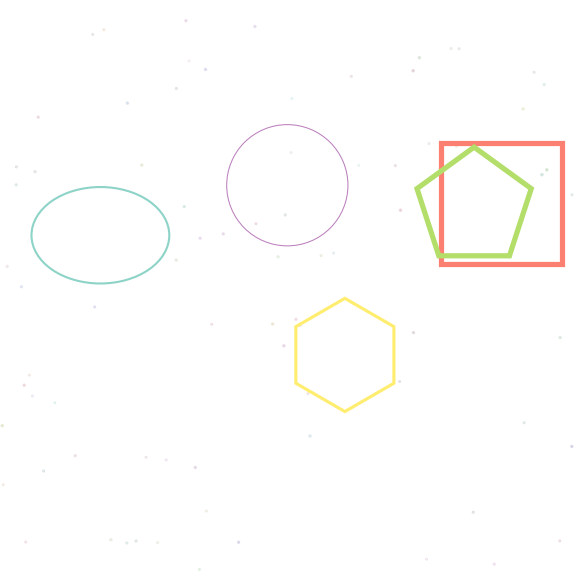[{"shape": "oval", "thickness": 1, "radius": 0.6, "center": [0.174, 0.592]}, {"shape": "square", "thickness": 2.5, "radius": 0.52, "center": [0.868, 0.647]}, {"shape": "pentagon", "thickness": 2.5, "radius": 0.52, "center": [0.821, 0.64]}, {"shape": "circle", "thickness": 0.5, "radius": 0.52, "center": [0.498, 0.678]}, {"shape": "hexagon", "thickness": 1.5, "radius": 0.49, "center": [0.597, 0.385]}]